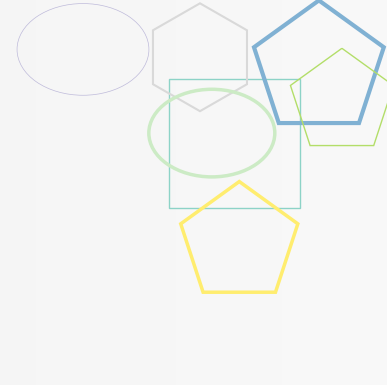[{"shape": "square", "thickness": 1, "radius": 0.84, "center": [0.605, 0.627]}, {"shape": "oval", "thickness": 0.5, "radius": 0.85, "center": [0.214, 0.872]}, {"shape": "pentagon", "thickness": 3, "radius": 0.88, "center": [0.823, 0.823]}, {"shape": "pentagon", "thickness": 1, "radius": 0.7, "center": [0.882, 0.735]}, {"shape": "hexagon", "thickness": 1.5, "radius": 0.7, "center": [0.516, 0.851]}, {"shape": "oval", "thickness": 2.5, "radius": 0.81, "center": [0.547, 0.654]}, {"shape": "pentagon", "thickness": 2.5, "radius": 0.79, "center": [0.618, 0.37]}]